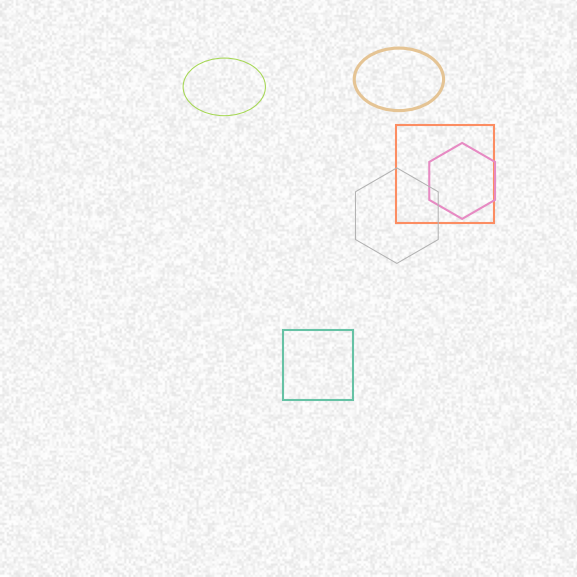[{"shape": "square", "thickness": 1, "radius": 0.3, "center": [0.551, 0.367]}, {"shape": "square", "thickness": 1, "radius": 0.43, "center": [0.77, 0.698]}, {"shape": "hexagon", "thickness": 1, "radius": 0.33, "center": [0.8, 0.686]}, {"shape": "oval", "thickness": 0.5, "radius": 0.36, "center": [0.388, 0.849]}, {"shape": "oval", "thickness": 1.5, "radius": 0.39, "center": [0.691, 0.862]}, {"shape": "hexagon", "thickness": 0.5, "radius": 0.41, "center": [0.687, 0.626]}]